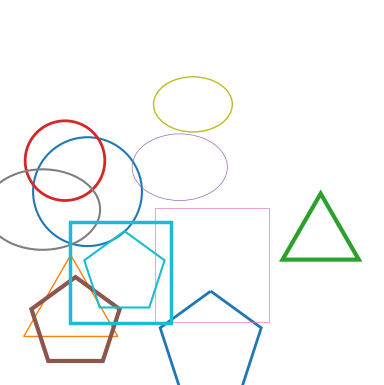[{"shape": "pentagon", "thickness": 2, "radius": 0.69, "center": [0.547, 0.106]}, {"shape": "circle", "thickness": 1.5, "radius": 0.71, "center": [0.227, 0.502]}, {"shape": "triangle", "thickness": 1, "radius": 0.7, "center": [0.184, 0.197]}, {"shape": "triangle", "thickness": 3, "radius": 0.57, "center": [0.833, 0.383]}, {"shape": "circle", "thickness": 2, "radius": 0.52, "center": [0.169, 0.583]}, {"shape": "oval", "thickness": 0.5, "radius": 0.62, "center": [0.467, 0.566]}, {"shape": "pentagon", "thickness": 3, "radius": 0.6, "center": [0.196, 0.16]}, {"shape": "square", "thickness": 0.5, "radius": 0.74, "center": [0.551, 0.312]}, {"shape": "oval", "thickness": 1.5, "radius": 0.75, "center": [0.111, 0.456]}, {"shape": "oval", "thickness": 1, "radius": 0.51, "center": [0.501, 0.729]}, {"shape": "square", "thickness": 2.5, "radius": 0.65, "center": [0.314, 0.291]}, {"shape": "pentagon", "thickness": 1.5, "radius": 0.55, "center": [0.323, 0.29]}]